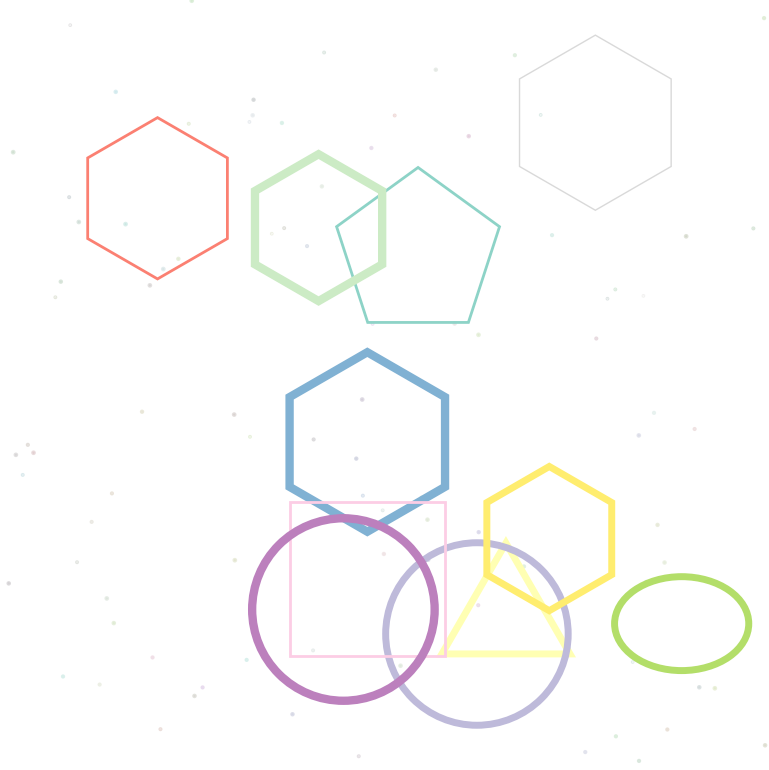[{"shape": "pentagon", "thickness": 1, "radius": 0.56, "center": [0.543, 0.671]}, {"shape": "triangle", "thickness": 2.5, "radius": 0.48, "center": [0.657, 0.199]}, {"shape": "circle", "thickness": 2.5, "radius": 0.59, "center": [0.619, 0.177]}, {"shape": "hexagon", "thickness": 1, "radius": 0.52, "center": [0.205, 0.743]}, {"shape": "hexagon", "thickness": 3, "radius": 0.58, "center": [0.477, 0.426]}, {"shape": "oval", "thickness": 2.5, "radius": 0.44, "center": [0.885, 0.19]}, {"shape": "square", "thickness": 1, "radius": 0.5, "center": [0.477, 0.248]}, {"shape": "hexagon", "thickness": 0.5, "radius": 0.57, "center": [0.773, 0.841]}, {"shape": "circle", "thickness": 3, "radius": 0.59, "center": [0.446, 0.208]}, {"shape": "hexagon", "thickness": 3, "radius": 0.48, "center": [0.414, 0.704]}, {"shape": "hexagon", "thickness": 2.5, "radius": 0.47, "center": [0.713, 0.301]}]